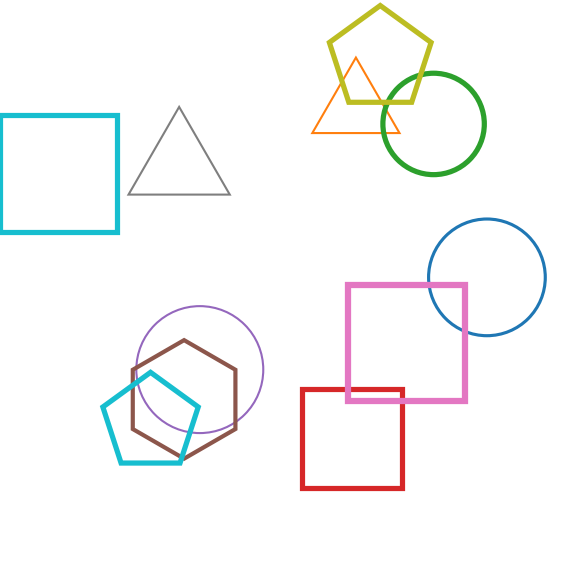[{"shape": "circle", "thickness": 1.5, "radius": 0.51, "center": [0.843, 0.519]}, {"shape": "triangle", "thickness": 1, "radius": 0.44, "center": [0.616, 0.812]}, {"shape": "circle", "thickness": 2.5, "radius": 0.44, "center": [0.751, 0.785]}, {"shape": "square", "thickness": 2.5, "radius": 0.43, "center": [0.609, 0.239]}, {"shape": "circle", "thickness": 1, "radius": 0.55, "center": [0.346, 0.359]}, {"shape": "hexagon", "thickness": 2, "radius": 0.51, "center": [0.319, 0.308]}, {"shape": "square", "thickness": 3, "radius": 0.5, "center": [0.704, 0.405]}, {"shape": "triangle", "thickness": 1, "radius": 0.51, "center": [0.31, 0.713]}, {"shape": "pentagon", "thickness": 2.5, "radius": 0.46, "center": [0.658, 0.897]}, {"shape": "pentagon", "thickness": 2.5, "radius": 0.43, "center": [0.261, 0.268]}, {"shape": "square", "thickness": 2.5, "radius": 0.51, "center": [0.102, 0.699]}]